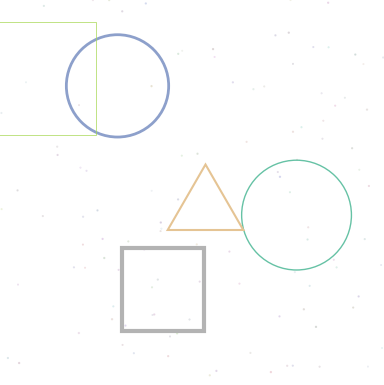[{"shape": "circle", "thickness": 1, "radius": 0.71, "center": [0.77, 0.441]}, {"shape": "circle", "thickness": 2, "radius": 0.66, "center": [0.305, 0.777]}, {"shape": "square", "thickness": 0.5, "radius": 0.73, "center": [0.102, 0.797]}, {"shape": "triangle", "thickness": 1.5, "radius": 0.57, "center": [0.534, 0.459]}, {"shape": "square", "thickness": 3, "radius": 0.54, "center": [0.423, 0.248]}]